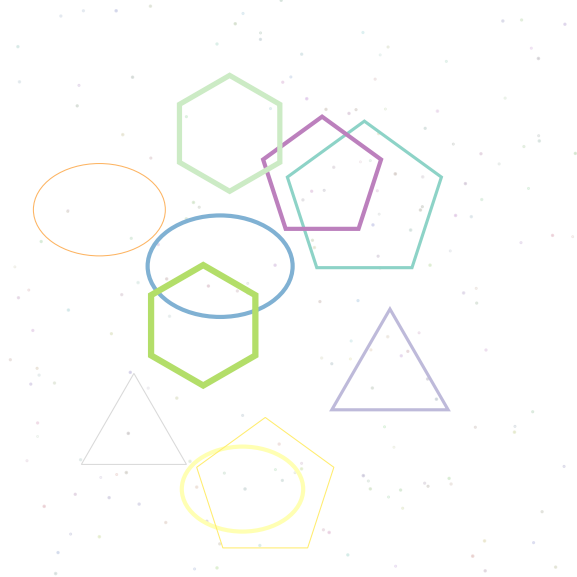[{"shape": "pentagon", "thickness": 1.5, "radius": 0.7, "center": [0.631, 0.649]}, {"shape": "oval", "thickness": 2, "radius": 0.53, "center": [0.42, 0.152]}, {"shape": "triangle", "thickness": 1.5, "radius": 0.58, "center": [0.675, 0.348]}, {"shape": "oval", "thickness": 2, "radius": 0.63, "center": [0.381, 0.538]}, {"shape": "oval", "thickness": 0.5, "radius": 0.57, "center": [0.172, 0.636]}, {"shape": "hexagon", "thickness": 3, "radius": 0.52, "center": [0.352, 0.436]}, {"shape": "triangle", "thickness": 0.5, "radius": 0.53, "center": [0.232, 0.247]}, {"shape": "pentagon", "thickness": 2, "radius": 0.54, "center": [0.558, 0.69]}, {"shape": "hexagon", "thickness": 2.5, "radius": 0.5, "center": [0.398, 0.768]}, {"shape": "pentagon", "thickness": 0.5, "radius": 0.62, "center": [0.459, 0.151]}]